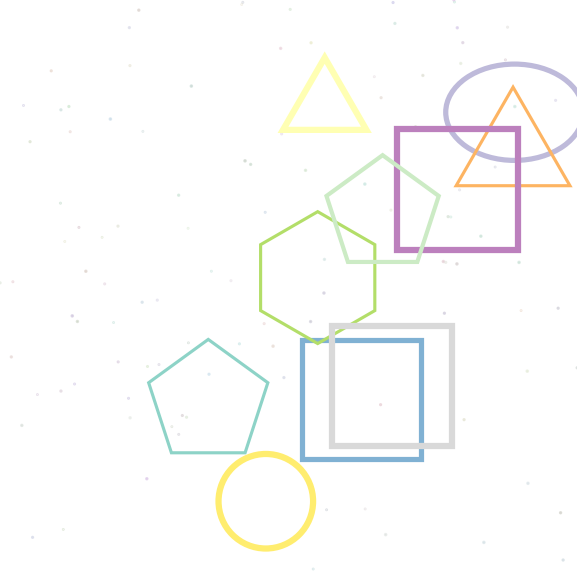[{"shape": "pentagon", "thickness": 1.5, "radius": 0.54, "center": [0.361, 0.303]}, {"shape": "triangle", "thickness": 3, "radius": 0.42, "center": [0.562, 0.816]}, {"shape": "oval", "thickness": 2.5, "radius": 0.6, "center": [0.891, 0.805]}, {"shape": "square", "thickness": 2.5, "radius": 0.51, "center": [0.626, 0.307]}, {"shape": "triangle", "thickness": 1.5, "radius": 0.57, "center": [0.888, 0.734]}, {"shape": "hexagon", "thickness": 1.5, "radius": 0.57, "center": [0.55, 0.518]}, {"shape": "square", "thickness": 3, "radius": 0.52, "center": [0.678, 0.331]}, {"shape": "square", "thickness": 3, "radius": 0.53, "center": [0.792, 0.671]}, {"shape": "pentagon", "thickness": 2, "radius": 0.51, "center": [0.663, 0.628]}, {"shape": "circle", "thickness": 3, "radius": 0.41, "center": [0.46, 0.131]}]